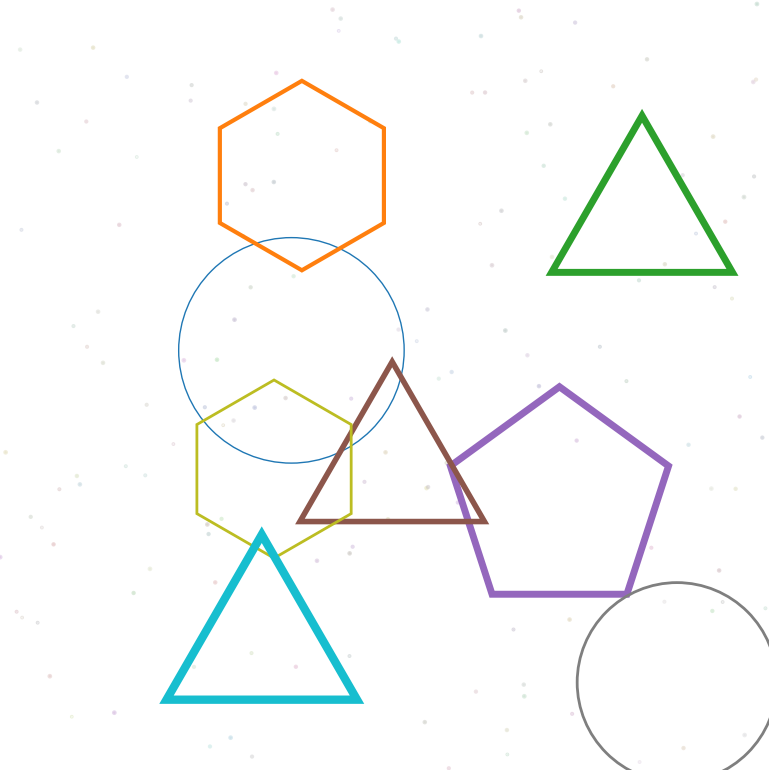[{"shape": "circle", "thickness": 0.5, "radius": 0.73, "center": [0.378, 0.545]}, {"shape": "hexagon", "thickness": 1.5, "radius": 0.62, "center": [0.392, 0.772]}, {"shape": "triangle", "thickness": 2.5, "radius": 0.68, "center": [0.834, 0.714]}, {"shape": "pentagon", "thickness": 2.5, "radius": 0.74, "center": [0.727, 0.349]}, {"shape": "triangle", "thickness": 2, "radius": 0.69, "center": [0.509, 0.392]}, {"shape": "circle", "thickness": 1, "radius": 0.65, "center": [0.879, 0.114]}, {"shape": "hexagon", "thickness": 1, "radius": 0.58, "center": [0.356, 0.391]}, {"shape": "triangle", "thickness": 3, "radius": 0.71, "center": [0.34, 0.163]}]